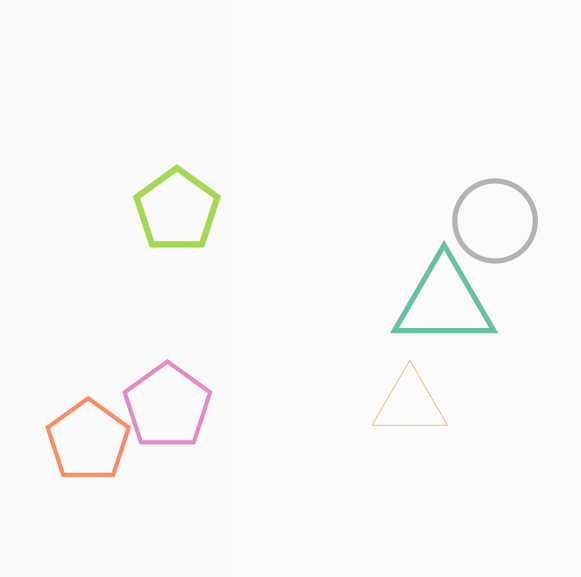[{"shape": "triangle", "thickness": 2.5, "radius": 0.49, "center": [0.764, 0.476]}, {"shape": "pentagon", "thickness": 2, "radius": 0.37, "center": [0.152, 0.236]}, {"shape": "pentagon", "thickness": 2, "radius": 0.39, "center": [0.288, 0.296]}, {"shape": "pentagon", "thickness": 3, "radius": 0.37, "center": [0.304, 0.635]}, {"shape": "triangle", "thickness": 0.5, "radius": 0.37, "center": [0.705, 0.3]}, {"shape": "circle", "thickness": 2.5, "radius": 0.35, "center": [0.852, 0.617]}]